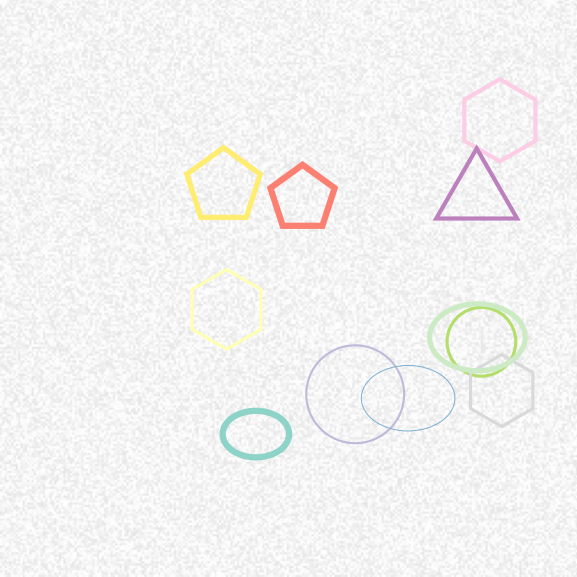[{"shape": "oval", "thickness": 3, "radius": 0.29, "center": [0.443, 0.247]}, {"shape": "hexagon", "thickness": 1.5, "radius": 0.34, "center": [0.392, 0.463]}, {"shape": "circle", "thickness": 1, "radius": 0.42, "center": [0.615, 0.316]}, {"shape": "pentagon", "thickness": 3, "radius": 0.29, "center": [0.524, 0.655]}, {"shape": "oval", "thickness": 0.5, "radius": 0.41, "center": [0.707, 0.31]}, {"shape": "circle", "thickness": 1.5, "radius": 0.3, "center": [0.834, 0.407]}, {"shape": "hexagon", "thickness": 2, "radius": 0.36, "center": [0.866, 0.791]}, {"shape": "hexagon", "thickness": 1.5, "radius": 0.31, "center": [0.869, 0.323]}, {"shape": "triangle", "thickness": 2, "radius": 0.4, "center": [0.825, 0.661]}, {"shape": "oval", "thickness": 2.5, "radius": 0.41, "center": [0.827, 0.415]}, {"shape": "pentagon", "thickness": 2.5, "radius": 0.33, "center": [0.387, 0.677]}]